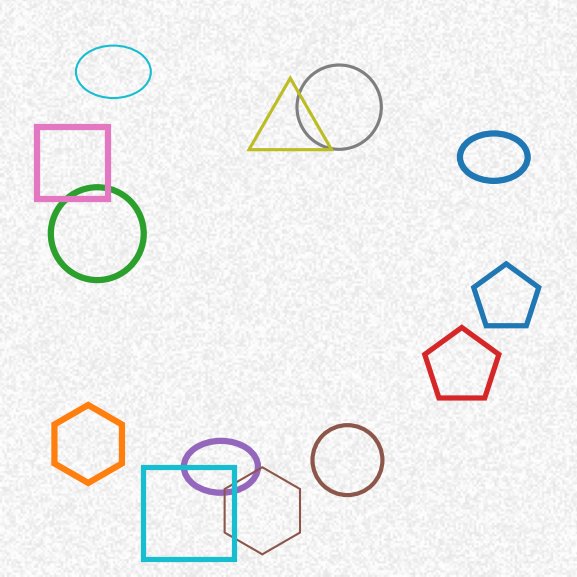[{"shape": "oval", "thickness": 3, "radius": 0.29, "center": [0.855, 0.727]}, {"shape": "pentagon", "thickness": 2.5, "radius": 0.3, "center": [0.877, 0.483]}, {"shape": "hexagon", "thickness": 3, "radius": 0.34, "center": [0.153, 0.23]}, {"shape": "circle", "thickness": 3, "radius": 0.4, "center": [0.168, 0.595]}, {"shape": "pentagon", "thickness": 2.5, "radius": 0.34, "center": [0.8, 0.365]}, {"shape": "oval", "thickness": 3, "radius": 0.32, "center": [0.383, 0.191]}, {"shape": "circle", "thickness": 2, "radius": 0.3, "center": [0.602, 0.202]}, {"shape": "hexagon", "thickness": 1, "radius": 0.38, "center": [0.454, 0.115]}, {"shape": "square", "thickness": 3, "radius": 0.31, "center": [0.126, 0.717]}, {"shape": "circle", "thickness": 1.5, "radius": 0.37, "center": [0.587, 0.814]}, {"shape": "triangle", "thickness": 1.5, "radius": 0.41, "center": [0.503, 0.781]}, {"shape": "square", "thickness": 2.5, "radius": 0.4, "center": [0.326, 0.11]}, {"shape": "oval", "thickness": 1, "radius": 0.32, "center": [0.196, 0.875]}]